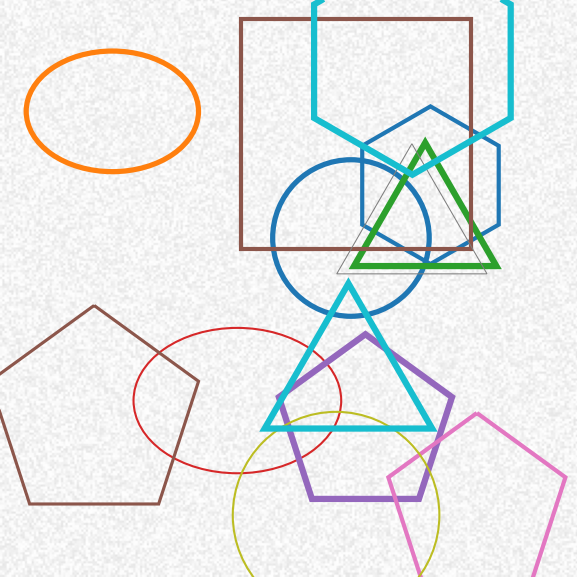[{"shape": "hexagon", "thickness": 2, "radius": 0.68, "center": [0.745, 0.678]}, {"shape": "circle", "thickness": 2.5, "radius": 0.68, "center": [0.608, 0.587]}, {"shape": "oval", "thickness": 2.5, "radius": 0.75, "center": [0.195, 0.806]}, {"shape": "triangle", "thickness": 3, "radius": 0.71, "center": [0.736, 0.61]}, {"shape": "oval", "thickness": 1, "radius": 0.9, "center": [0.411, 0.305]}, {"shape": "pentagon", "thickness": 3, "radius": 0.79, "center": [0.633, 0.263]}, {"shape": "square", "thickness": 2, "radius": 1.0, "center": [0.616, 0.767]}, {"shape": "pentagon", "thickness": 1.5, "radius": 0.95, "center": [0.163, 0.28]}, {"shape": "pentagon", "thickness": 2, "radius": 0.81, "center": [0.826, 0.123]}, {"shape": "triangle", "thickness": 0.5, "radius": 0.75, "center": [0.713, 0.6]}, {"shape": "circle", "thickness": 1, "radius": 0.89, "center": [0.582, 0.107]}, {"shape": "triangle", "thickness": 3, "radius": 0.84, "center": [0.603, 0.341]}, {"shape": "hexagon", "thickness": 3, "radius": 0.98, "center": [0.714, 0.893]}]